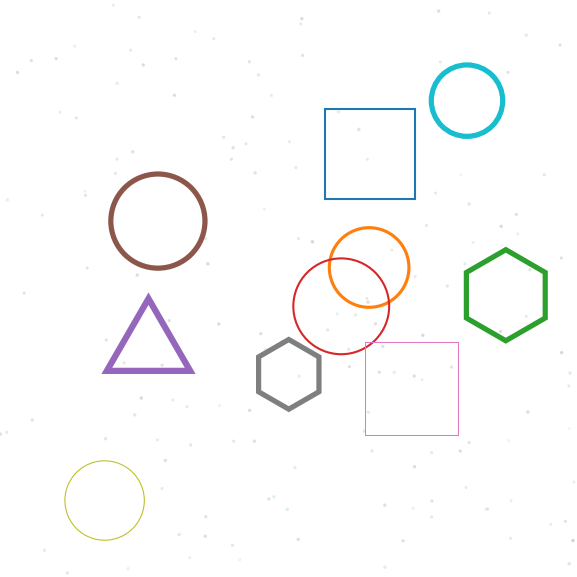[{"shape": "square", "thickness": 1, "radius": 0.39, "center": [0.641, 0.733]}, {"shape": "circle", "thickness": 1.5, "radius": 0.34, "center": [0.639, 0.536]}, {"shape": "hexagon", "thickness": 2.5, "radius": 0.39, "center": [0.876, 0.488]}, {"shape": "circle", "thickness": 1, "radius": 0.41, "center": [0.591, 0.469]}, {"shape": "triangle", "thickness": 3, "radius": 0.42, "center": [0.257, 0.399]}, {"shape": "circle", "thickness": 2.5, "radius": 0.41, "center": [0.273, 0.616]}, {"shape": "square", "thickness": 0.5, "radius": 0.4, "center": [0.713, 0.327]}, {"shape": "hexagon", "thickness": 2.5, "radius": 0.3, "center": [0.5, 0.351]}, {"shape": "circle", "thickness": 0.5, "radius": 0.34, "center": [0.181, 0.132]}, {"shape": "circle", "thickness": 2.5, "radius": 0.31, "center": [0.809, 0.825]}]